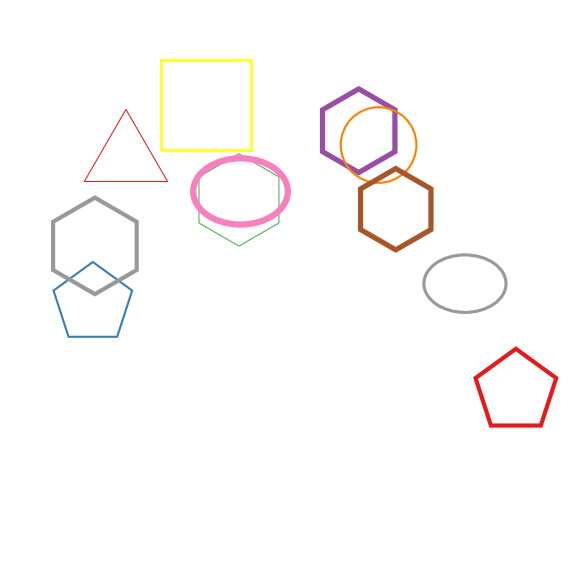[{"shape": "triangle", "thickness": 0.5, "radius": 0.42, "center": [0.218, 0.726]}, {"shape": "pentagon", "thickness": 2, "radius": 0.37, "center": [0.893, 0.322]}, {"shape": "pentagon", "thickness": 1, "radius": 0.36, "center": [0.161, 0.474]}, {"shape": "hexagon", "thickness": 0.5, "radius": 0.4, "center": [0.414, 0.653]}, {"shape": "hexagon", "thickness": 2.5, "radius": 0.36, "center": [0.621, 0.773]}, {"shape": "circle", "thickness": 1, "radius": 0.33, "center": [0.656, 0.748]}, {"shape": "square", "thickness": 1.5, "radius": 0.39, "center": [0.356, 0.818]}, {"shape": "hexagon", "thickness": 2.5, "radius": 0.35, "center": [0.685, 0.637]}, {"shape": "oval", "thickness": 3, "radius": 0.41, "center": [0.416, 0.668]}, {"shape": "hexagon", "thickness": 2, "radius": 0.42, "center": [0.164, 0.573]}, {"shape": "oval", "thickness": 1.5, "radius": 0.36, "center": [0.805, 0.508]}]